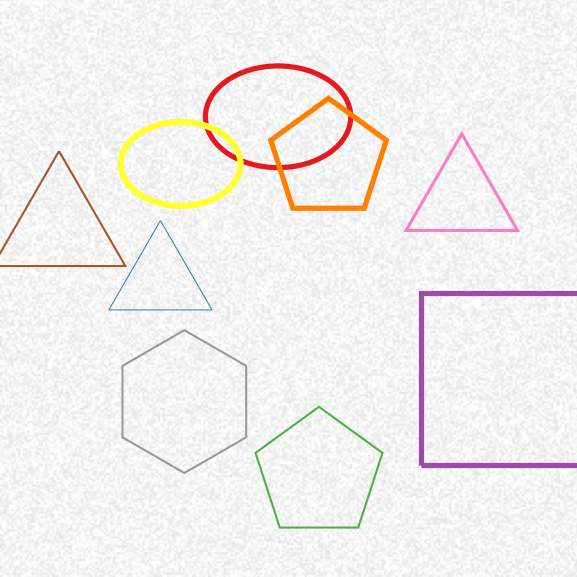[{"shape": "oval", "thickness": 2.5, "radius": 0.63, "center": [0.482, 0.797]}, {"shape": "triangle", "thickness": 0.5, "radius": 0.52, "center": [0.278, 0.514]}, {"shape": "pentagon", "thickness": 1, "radius": 0.58, "center": [0.552, 0.179]}, {"shape": "square", "thickness": 2.5, "radius": 0.74, "center": [0.877, 0.343]}, {"shape": "pentagon", "thickness": 2.5, "radius": 0.53, "center": [0.569, 0.724]}, {"shape": "oval", "thickness": 3, "radius": 0.52, "center": [0.313, 0.715]}, {"shape": "triangle", "thickness": 1, "radius": 0.66, "center": [0.102, 0.605]}, {"shape": "triangle", "thickness": 1.5, "radius": 0.56, "center": [0.8, 0.656]}, {"shape": "hexagon", "thickness": 1, "radius": 0.62, "center": [0.319, 0.304]}]